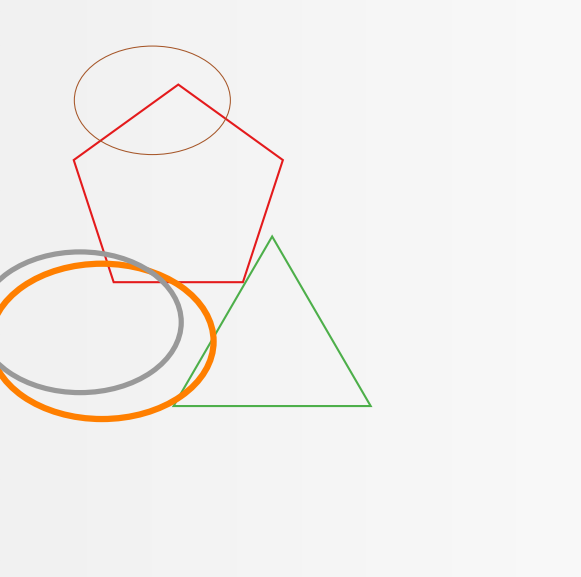[{"shape": "pentagon", "thickness": 1, "radius": 0.95, "center": [0.307, 0.664]}, {"shape": "triangle", "thickness": 1, "radius": 0.98, "center": [0.468, 0.394]}, {"shape": "oval", "thickness": 3, "radius": 0.96, "center": [0.175, 0.408]}, {"shape": "oval", "thickness": 0.5, "radius": 0.67, "center": [0.262, 0.825]}, {"shape": "oval", "thickness": 2.5, "radius": 0.87, "center": [0.138, 0.441]}]